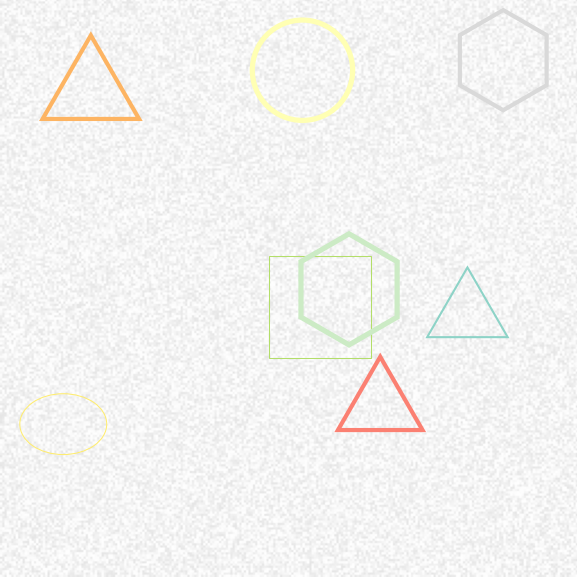[{"shape": "triangle", "thickness": 1, "radius": 0.4, "center": [0.809, 0.456]}, {"shape": "circle", "thickness": 2.5, "radius": 0.43, "center": [0.524, 0.878]}, {"shape": "triangle", "thickness": 2, "radius": 0.42, "center": [0.658, 0.297]}, {"shape": "triangle", "thickness": 2, "radius": 0.48, "center": [0.157, 0.841]}, {"shape": "square", "thickness": 0.5, "radius": 0.44, "center": [0.554, 0.468]}, {"shape": "hexagon", "thickness": 2, "radius": 0.43, "center": [0.871, 0.895]}, {"shape": "hexagon", "thickness": 2.5, "radius": 0.48, "center": [0.604, 0.498]}, {"shape": "oval", "thickness": 0.5, "radius": 0.38, "center": [0.11, 0.265]}]